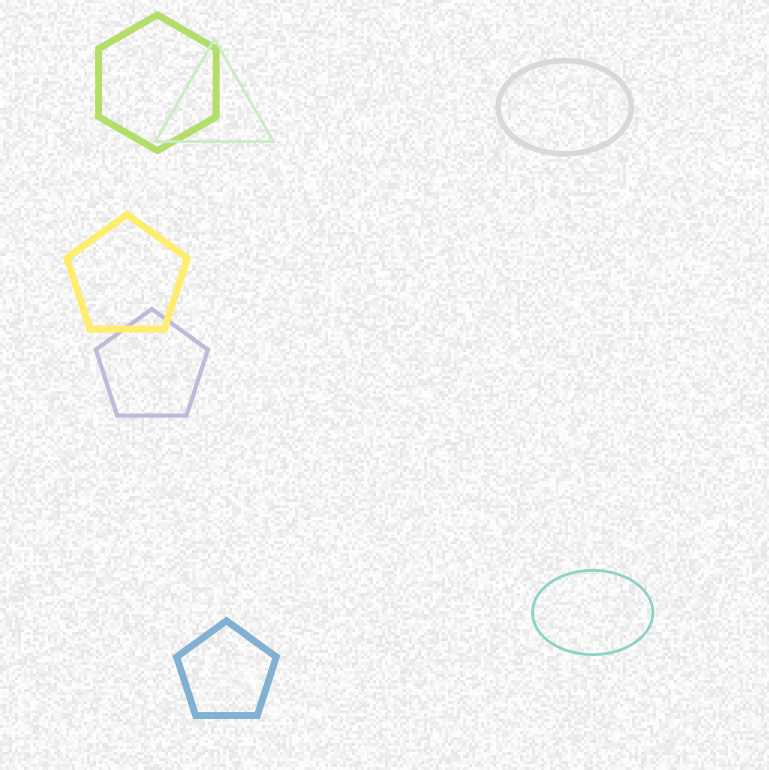[{"shape": "oval", "thickness": 1, "radius": 0.39, "center": [0.77, 0.205]}, {"shape": "pentagon", "thickness": 1.5, "radius": 0.38, "center": [0.197, 0.522]}, {"shape": "pentagon", "thickness": 2.5, "radius": 0.34, "center": [0.294, 0.126]}, {"shape": "hexagon", "thickness": 2.5, "radius": 0.44, "center": [0.204, 0.893]}, {"shape": "oval", "thickness": 2, "radius": 0.43, "center": [0.733, 0.861]}, {"shape": "triangle", "thickness": 1, "radius": 0.44, "center": [0.279, 0.86]}, {"shape": "pentagon", "thickness": 2.5, "radius": 0.41, "center": [0.165, 0.639]}]